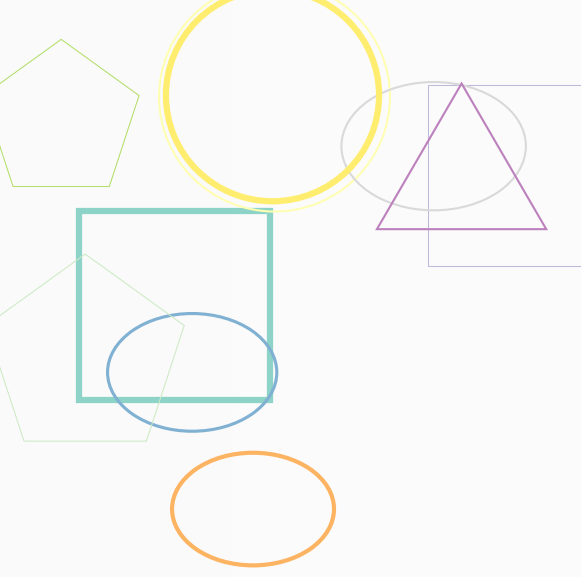[{"shape": "square", "thickness": 3, "radius": 0.82, "center": [0.3, 0.47]}, {"shape": "circle", "thickness": 1, "radius": 0.99, "center": [0.472, 0.831]}, {"shape": "square", "thickness": 0.5, "radius": 0.78, "center": [0.893, 0.695]}, {"shape": "oval", "thickness": 1.5, "radius": 0.73, "center": [0.331, 0.354]}, {"shape": "oval", "thickness": 2, "radius": 0.7, "center": [0.435, 0.118]}, {"shape": "pentagon", "thickness": 0.5, "radius": 0.7, "center": [0.105, 0.79]}, {"shape": "oval", "thickness": 1, "radius": 0.79, "center": [0.746, 0.746]}, {"shape": "triangle", "thickness": 1, "radius": 0.84, "center": [0.794, 0.686]}, {"shape": "pentagon", "thickness": 0.5, "radius": 0.9, "center": [0.147, 0.38]}, {"shape": "circle", "thickness": 3, "radius": 0.92, "center": [0.469, 0.834]}]